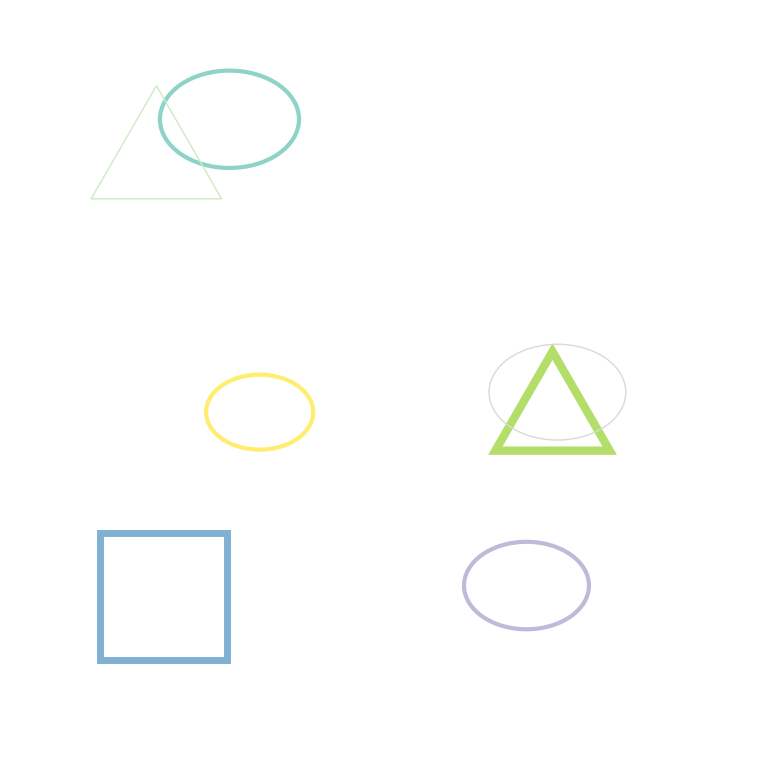[{"shape": "oval", "thickness": 1.5, "radius": 0.45, "center": [0.298, 0.845]}, {"shape": "oval", "thickness": 1.5, "radius": 0.41, "center": [0.684, 0.24]}, {"shape": "square", "thickness": 2.5, "radius": 0.41, "center": [0.212, 0.225]}, {"shape": "triangle", "thickness": 3, "radius": 0.43, "center": [0.718, 0.458]}, {"shape": "oval", "thickness": 0.5, "radius": 0.44, "center": [0.724, 0.491]}, {"shape": "triangle", "thickness": 0.5, "radius": 0.49, "center": [0.203, 0.791]}, {"shape": "oval", "thickness": 1.5, "radius": 0.35, "center": [0.337, 0.465]}]